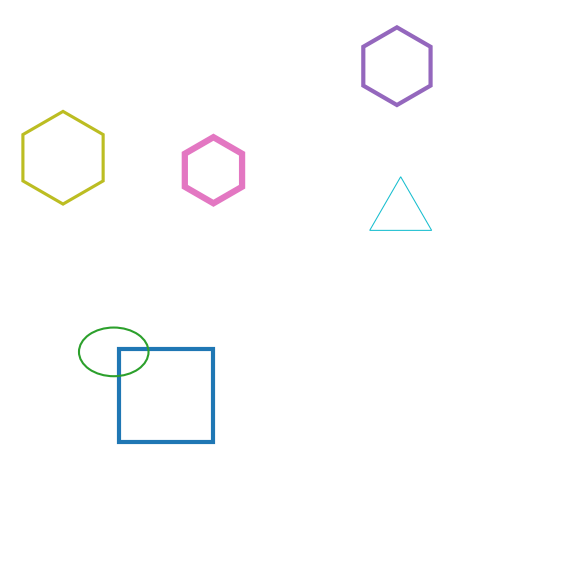[{"shape": "square", "thickness": 2, "radius": 0.41, "center": [0.287, 0.314]}, {"shape": "oval", "thickness": 1, "radius": 0.3, "center": [0.197, 0.39]}, {"shape": "hexagon", "thickness": 2, "radius": 0.34, "center": [0.687, 0.885]}, {"shape": "hexagon", "thickness": 3, "radius": 0.29, "center": [0.37, 0.704]}, {"shape": "hexagon", "thickness": 1.5, "radius": 0.4, "center": [0.109, 0.726]}, {"shape": "triangle", "thickness": 0.5, "radius": 0.31, "center": [0.694, 0.631]}]